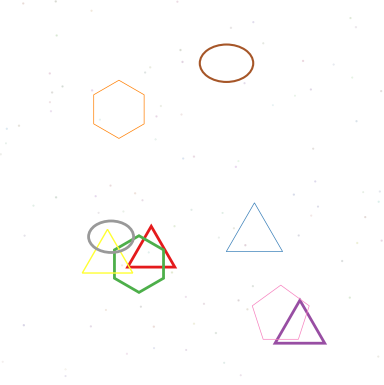[{"shape": "triangle", "thickness": 2, "radius": 0.35, "center": [0.393, 0.342]}, {"shape": "triangle", "thickness": 0.5, "radius": 0.42, "center": [0.661, 0.389]}, {"shape": "hexagon", "thickness": 2, "radius": 0.37, "center": [0.361, 0.314]}, {"shape": "triangle", "thickness": 2, "radius": 0.37, "center": [0.779, 0.146]}, {"shape": "hexagon", "thickness": 0.5, "radius": 0.38, "center": [0.309, 0.716]}, {"shape": "triangle", "thickness": 1, "radius": 0.38, "center": [0.279, 0.329]}, {"shape": "oval", "thickness": 1.5, "radius": 0.35, "center": [0.588, 0.836]}, {"shape": "pentagon", "thickness": 0.5, "radius": 0.39, "center": [0.729, 0.182]}, {"shape": "oval", "thickness": 2, "radius": 0.29, "center": [0.288, 0.385]}]